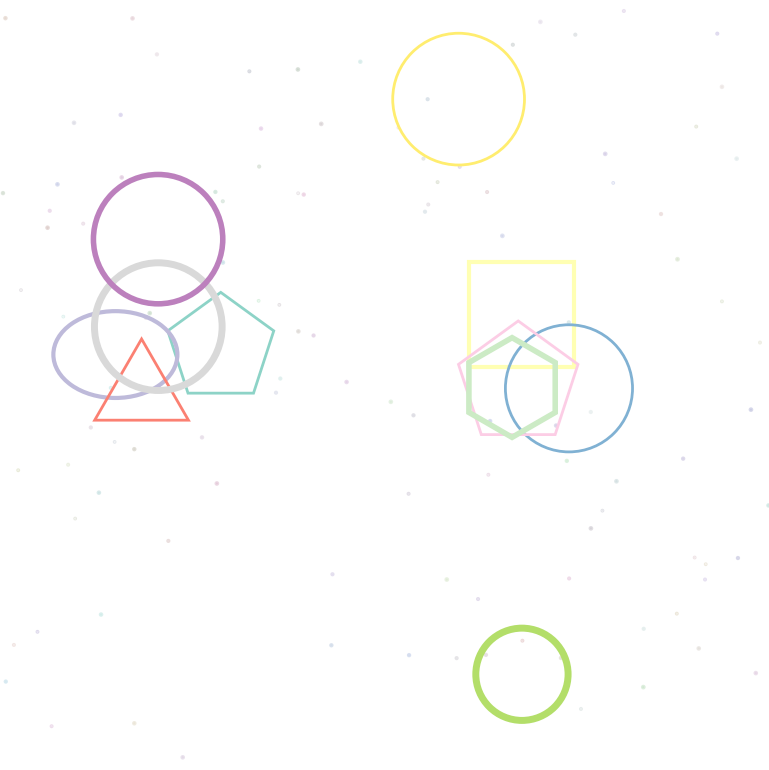[{"shape": "pentagon", "thickness": 1, "radius": 0.36, "center": [0.287, 0.548]}, {"shape": "square", "thickness": 1.5, "radius": 0.34, "center": [0.677, 0.592]}, {"shape": "oval", "thickness": 1.5, "radius": 0.4, "center": [0.15, 0.54]}, {"shape": "triangle", "thickness": 1, "radius": 0.35, "center": [0.184, 0.489]}, {"shape": "circle", "thickness": 1, "radius": 0.41, "center": [0.739, 0.496]}, {"shape": "circle", "thickness": 2.5, "radius": 0.3, "center": [0.678, 0.124]}, {"shape": "pentagon", "thickness": 1, "radius": 0.41, "center": [0.673, 0.502]}, {"shape": "circle", "thickness": 2.5, "radius": 0.41, "center": [0.206, 0.576]}, {"shape": "circle", "thickness": 2, "radius": 0.42, "center": [0.205, 0.689]}, {"shape": "hexagon", "thickness": 2, "radius": 0.32, "center": [0.665, 0.497]}, {"shape": "circle", "thickness": 1, "radius": 0.43, "center": [0.596, 0.871]}]